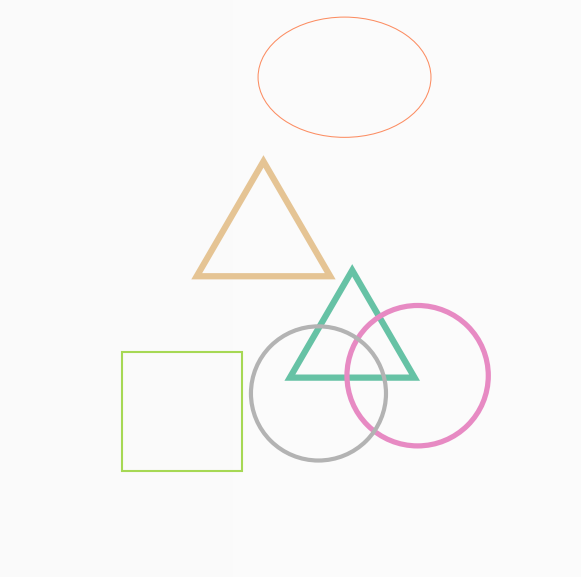[{"shape": "triangle", "thickness": 3, "radius": 0.62, "center": [0.606, 0.407]}, {"shape": "oval", "thickness": 0.5, "radius": 0.74, "center": [0.593, 0.865]}, {"shape": "circle", "thickness": 2.5, "radius": 0.61, "center": [0.719, 0.349]}, {"shape": "square", "thickness": 1, "radius": 0.51, "center": [0.313, 0.286]}, {"shape": "triangle", "thickness": 3, "radius": 0.66, "center": [0.453, 0.587]}, {"shape": "circle", "thickness": 2, "radius": 0.58, "center": [0.548, 0.318]}]